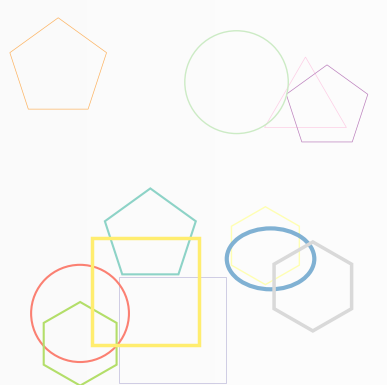[{"shape": "pentagon", "thickness": 1.5, "radius": 0.62, "center": [0.388, 0.387]}, {"shape": "hexagon", "thickness": 1, "radius": 0.51, "center": [0.685, 0.362]}, {"shape": "square", "thickness": 0.5, "radius": 0.69, "center": [0.445, 0.143]}, {"shape": "circle", "thickness": 1.5, "radius": 0.63, "center": [0.207, 0.186]}, {"shape": "oval", "thickness": 3, "radius": 0.56, "center": [0.698, 0.328]}, {"shape": "pentagon", "thickness": 0.5, "radius": 0.66, "center": [0.15, 0.823]}, {"shape": "hexagon", "thickness": 1.5, "radius": 0.54, "center": [0.207, 0.107]}, {"shape": "triangle", "thickness": 0.5, "radius": 0.61, "center": [0.788, 0.73]}, {"shape": "hexagon", "thickness": 2.5, "radius": 0.58, "center": [0.807, 0.256]}, {"shape": "pentagon", "thickness": 0.5, "radius": 0.55, "center": [0.844, 0.721]}, {"shape": "circle", "thickness": 1, "radius": 0.67, "center": [0.61, 0.787]}, {"shape": "square", "thickness": 2.5, "radius": 0.69, "center": [0.376, 0.243]}]